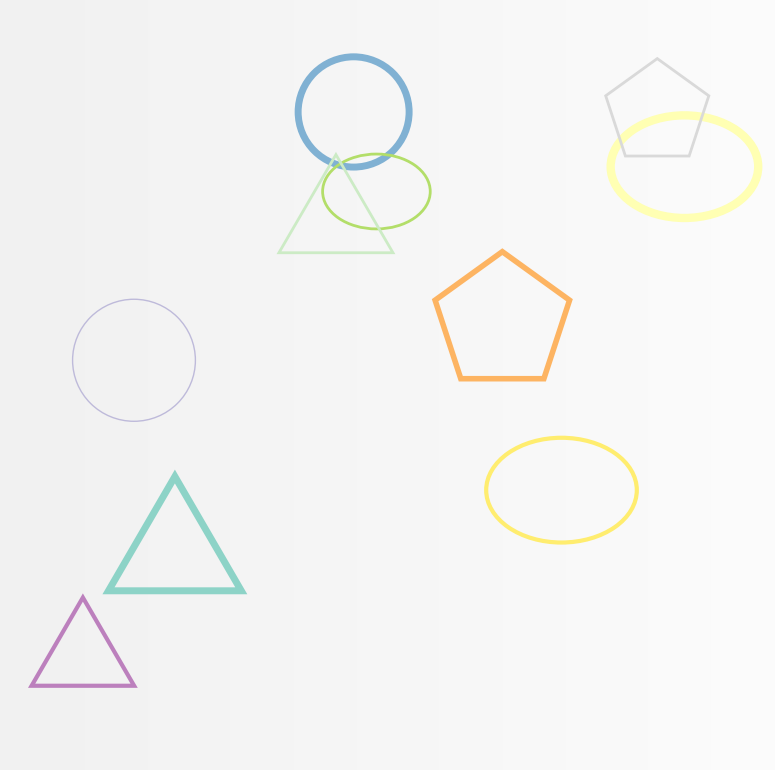[{"shape": "triangle", "thickness": 2.5, "radius": 0.49, "center": [0.226, 0.282]}, {"shape": "oval", "thickness": 3, "radius": 0.48, "center": [0.883, 0.784]}, {"shape": "circle", "thickness": 0.5, "radius": 0.4, "center": [0.173, 0.532]}, {"shape": "circle", "thickness": 2.5, "radius": 0.36, "center": [0.456, 0.855]}, {"shape": "pentagon", "thickness": 2, "radius": 0.46, "center": [0.648, 0.582]}, {"shape": "oval", "thickness": 1, "radius": 0.35, "center": [0.486, 0.751]}, {"shape": "pentagon", "thickness": 1, "radius": 0.35, "center": [0.848, 0.854]}, {"shape": "triangle", "thickness": 1.5, "radius": 0.38, "center": [0.107, 0.148]}, {"shape": "triangle", "thickness": 1, "radius": 0.42, "center": [0.433, 0.714]}, {"shape": "oval", "thickness": 1.5, "radius": 0.49, "center": [0.725, 0.363]}]